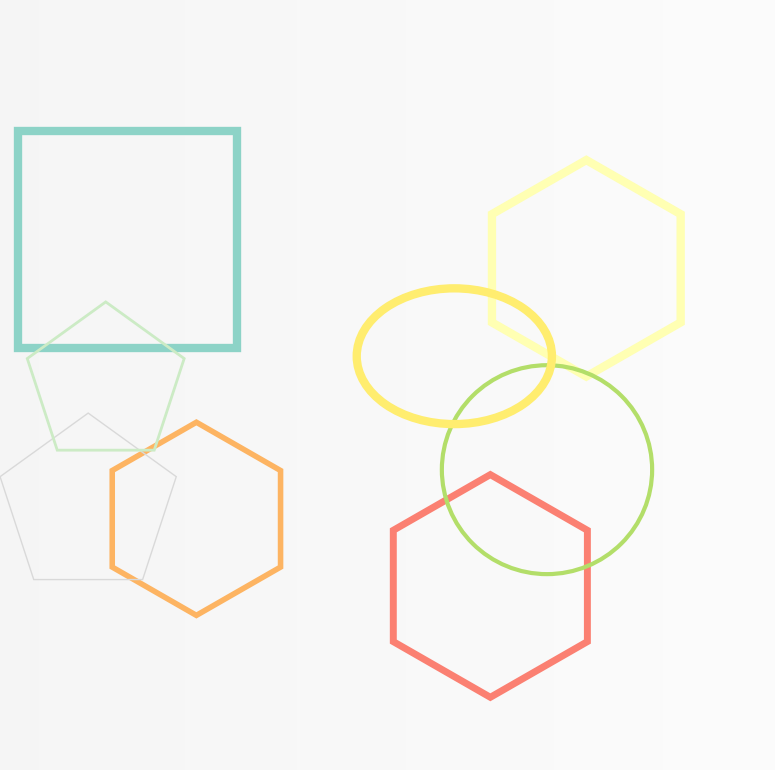[{"shape": "square", "thickness": 3, "radius": 0.71, "center": [0.164, 0.689]}, {"shape": "hexagon", "thickness": 3, "radius": 0.7, "center": [0.757, 0.652]}, {"shape": "hexagon", "thickness": 2.5, "radius": 0.72, "center": [0.633, 0.239]}, {"shape": "hexagon", "thickness": 2, "radius": 0.63, "center": [0.253, 0.326]}, {"shape": "circle", "thickness": 1.5, "radius": 0.68, "center": [0.706, 0.39]}, {"shape": "pentagon", "thickness": 0.5, "radius": 0.6, "center": [0.114, 0.344]}, {"shape": "pentagon", "thickness": 1, "radius": 0.53, "center": [0.136, 0.501]}, {"shape": "oval", "thickness": 3, "radius": 0.63, "center": [0.586, 0.537]}]